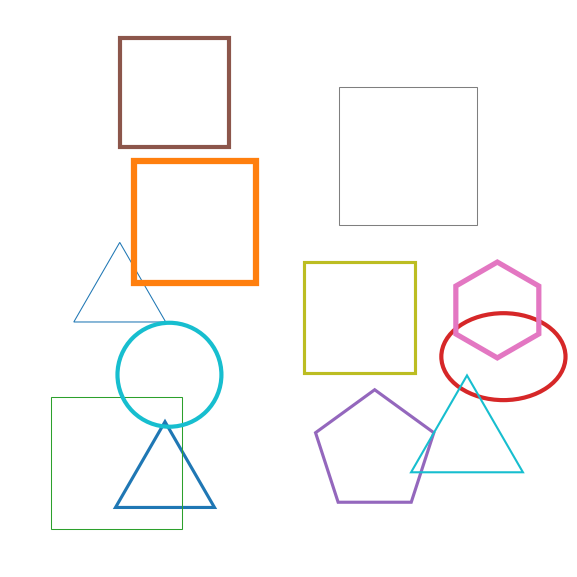[{"shape": "triangle", "thickness": 1.5, "radius": 0.49, "center": [0.286, 0.17]}, {"shape": "triangle", "thickness": 0.5, "radius": 0.46, "center": [0.207, 0.488]}, {"shape": "square", "thickness": 3, "radius": 0.53, "center": [0.338, 0.615]}, {"shape": "square", "thickness": 0.5, "radius": 0.57, "center": [0.202, 0.197]}, {"shape": "oval", "thickness": 2, "radius": 0.54, "center": [0.872, 0.382]}, {"shape": "pentagon", "thickness": 1.5, "radius": 0.54, "center": [0.649, 0.217]}, {"shape": "square", "thickness": 2, "radius": 0.47, "center": [0.302, 0.838]}, {"shape": "hexagon", "thickness": 2.5, "radius": 0.41, "center": [0.861, 0.462]}, {"shape": "square", "thickness": 0.5, "radius": 0.6, "center": [0.707, 0.729]}, {"shape": "square", "thickness": 1.5, "radius": 0.48, "center": [0.622, 0.449]}, {"shape": "triangle", "thickness": 1, "radius": 0.56, "center": [0.809, 0.237]}, {"shape": "circle", "thickness": 2, "radius": 0.45, "center": [0.293, 0.35]}]